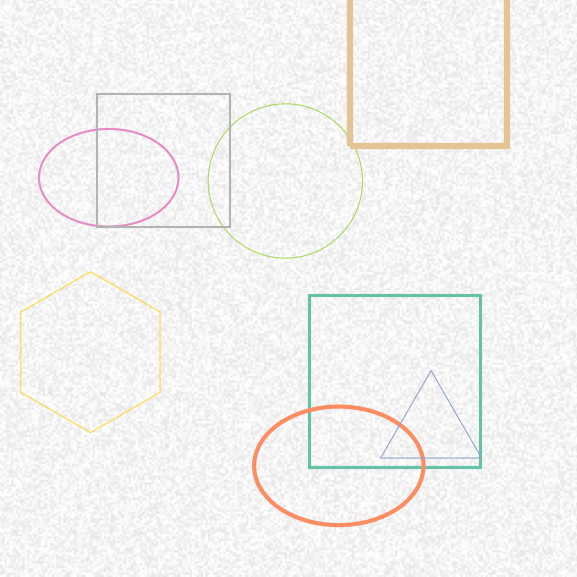[{"shape": "square", "thickness": 1.5, "radius": 0.74, "center": [0.683, 0.339]}, {"shape": "oval", "thickness": 2, "radius": 0.73, "center": [0.587, 0.192]}, {"shape": "triangle", "thickness": 0.5, "radius": 0.5, "center": [0.746, 0.256]}, {"shape": "oval", "thickness": 1, "radius": 0.6, "center": [0.188, 0.691]}, {"shape": "circle", "thickness": 0.5, "radius": 0.67, "center": [0.494, 0.686]}, {"shape": "hexagon", "thickness": 0.5, "radius": 0.7, "center": [0.157, 0.389]}, {"shape": "square", "thickness": 3, "radius": 0.68, "center": [0.742, 0.882]}, {"shape": "square", "thickness": 1, "radius": 0.57, "center": [0.283, 0.722]}]